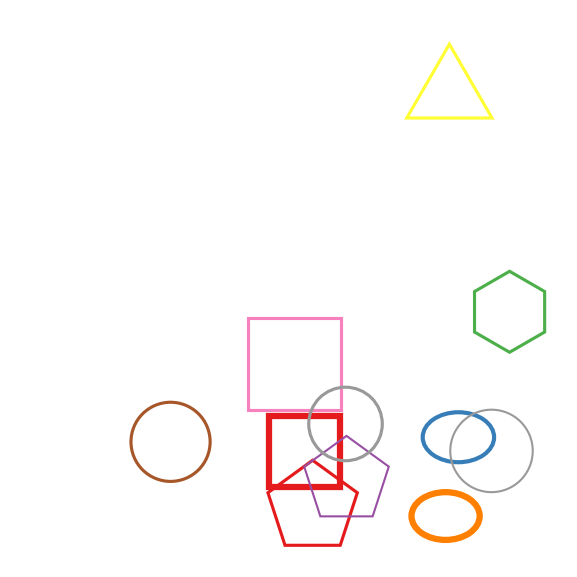[{"shape": "square", "thickness": 3, "radius": 0.3, "center": [0.527, 0.217]}, {"shape": "pentagon", "thickness": 1.5, "radius": 0.41, "center": [0.541, 0.121]}, {"shape": "oval", "thickness": 2, "radius": 0.31, "center": [0.794, 0.242]}, {"shape": "hexagon", "thickness": 1.5, "radius": 0.35, "center": [0.882, 0.459]}, {"shape": "pentagon", "thickness": 1, "radius": 0.39, "center": [0.6, 0.167]}, {"shape": "oval", "thickness": 3, "radius": 0.3, "center": [0.772, 0.106]}, {"shape": "triangle", "thickness": 1.5, "radius": 0.43, "center": [0.778, 0.837]}, {"shape": "circle", "thickness": 1.5, "radius": 0.34, "center": [0.295, 0.234]}, {"shape": "square", "thickness": 1.5, "radius": 0.4, "center": [0.51, 0.369]}, {"shape": "circle", "thickness": 1.5, "radius": 0.32, "center": [0.598, 0.265]}, {"shape": "circle", "thickness": 1, "radius": 0.36, "center": [0.851, 0.218]}]